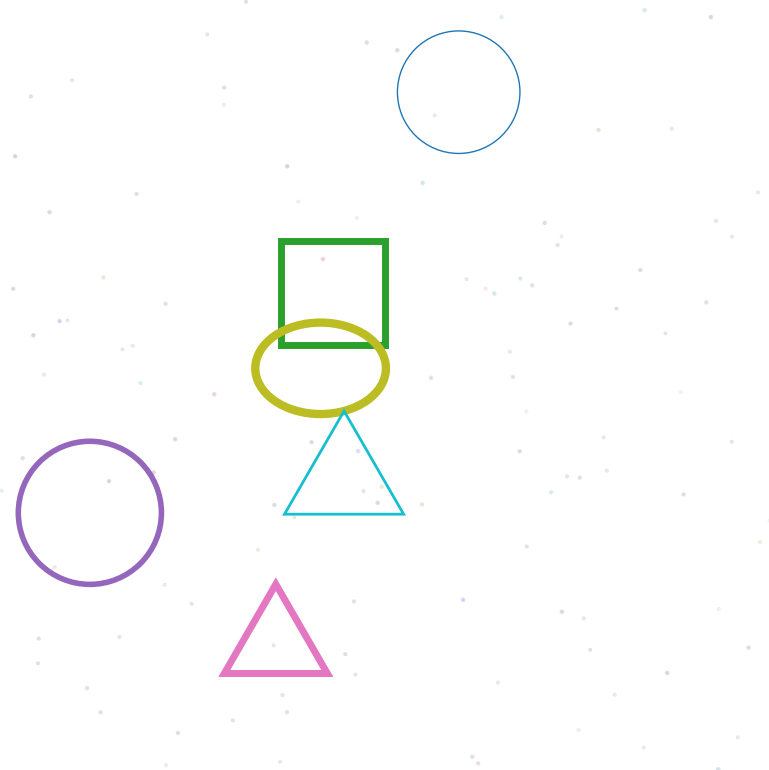[{"shape": "circle", "thickness": 0.5, "radius": 0.4, "center": [0.596, 0.88]}, {"shape": "square", "thickness": 2.5, "radius": 0.34, "center": [0.432, 0.62]}, {"shape": "circle", "thickness": 2, "radius": 0.46, "center": [0.117, 0.334]}, {"shape": "triangle", "thickness": 2.5, "radius": 0.39, "center": [0.358, 0.164]}, {"shape": "oval", "thickness": 3, "radius": 0.42, "center": [0.416, 0.522]}, {"shape": "triangle", "thickness": 1, "radius": 0.45, "center": [0.447, 0.377]}]